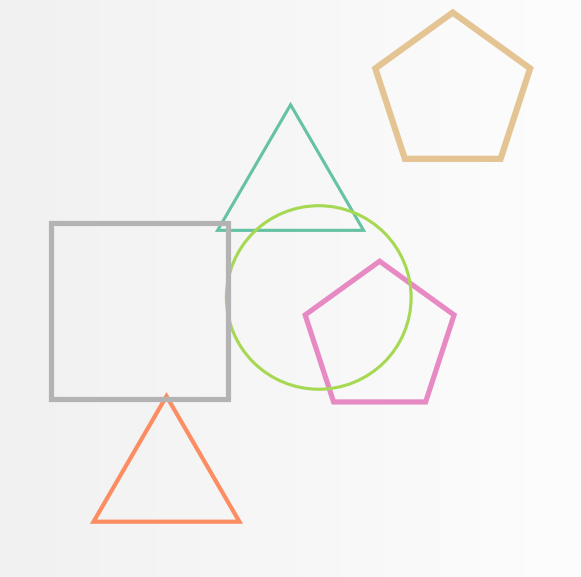[{"shape": "triangle", "thickness": 1.5, "radius": 0.72, "center": [0.5, 0.673]}, {"shape": "triangle", "thickness": 2, "radius": 0.72, "center": [0.286, 0.168]}, {"shape": "pentagon", "thickness": 2.5, "radius": 0.67, "center": [0.653, 0.412]}, {"shape": "circle", "thickness": 1.5, "radius": 0.79, "center": [0.548, 0.484]}, {"shape": "pentagon", "thickness": 3, "radius": 0.7, "center": [0.779, 0.837]}, {"shape": "square", "thickness": 2.5, "radius": 0.76, "center": [0.24, 0.461]}]